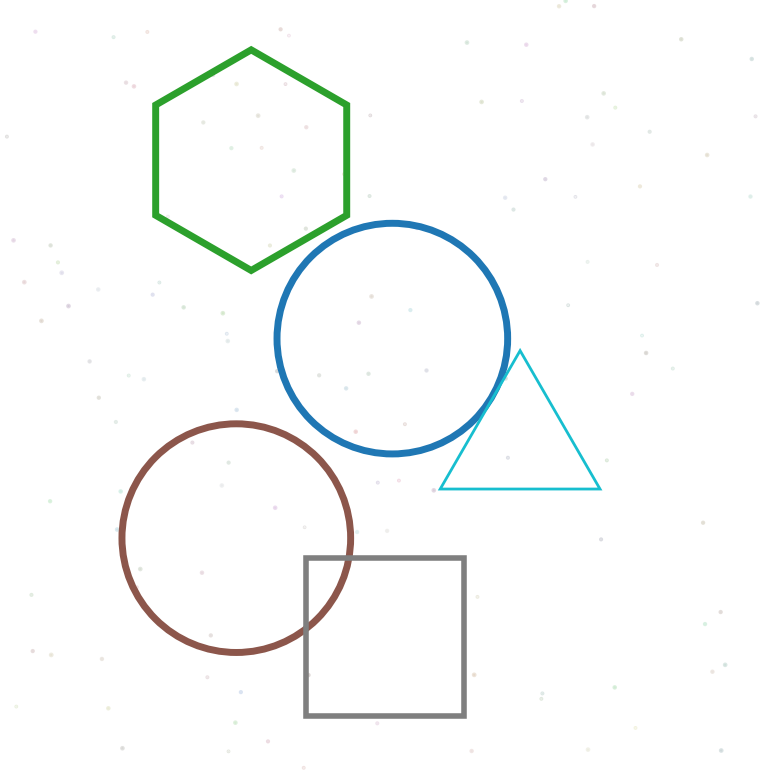[{"shape": "circle", "thickness": 2.5, "radius": 0.75, "center": [0.51, 0.56]}, {"shape": "hexagon", "thickness": 2.5, "radius": 0.72, "center": [0.326, 0.792]}, {"shape": "circle", "thickness": 2.5, "radius": 0.74, "center": [0.307, 0.301]}, {"shape": "square", "thickness": 2, "radius": 0.51, "center": [0.5, 0.173]}, {"shape": "triangle", "thickness": 1, "radius": 0.6, "center": [0.675, 0.425]}]